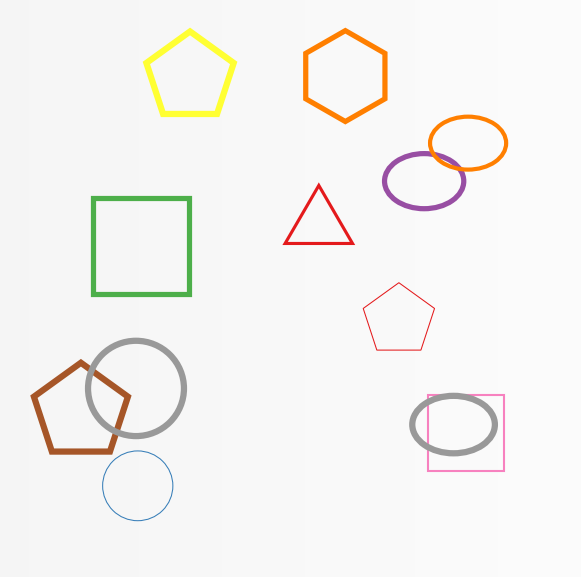[{"shape": "pentagon", "thickness": 0.5, "radius": 0.32, "center": [0.686, 0.445]}, {"shape": "triangle", "thickness": 1.5, "radius": 0.33, "center": [0.548, 0.611]}, {"shape": "circle", "thickness": 0.5, "radius": 0.3, "center": [0.237, 0.158]}, {"shape": "square", "thickness": 2.5, "radius": 0.41, "center": [0.243, 0.573]}, {"shape": "oval", "thickness": 2.5, "radius": 0.34, "center": [0.73, 0.685]}, {"shape": "hexagon", "thickness": 2.5, "radius": 0.39, "center": [0.594, 0.867]}, {"shape": "oval", "thickness": 2, "radius": 0.33, "center": [0.805, 0.751]}, {"shape": "pentagon", "thickness": 3, "radius": 0.39, "center": [0.327, 0.866]}, {"shape": "pentagon", "thickness": 3, "radius": 0.43, "center": [0.139, 0.286]}, {"shape": "square", "thickness": 1, "radius": 0.33, "center": [0.802, 0.25]}, {"shape": "circle", "thickness": 3, "radius": 0.41, "center": [0.234, 0.327]}, {"shape": "oval", "thickness": 3, "radius": 0.36, "center": [0.78, 0.264]}]